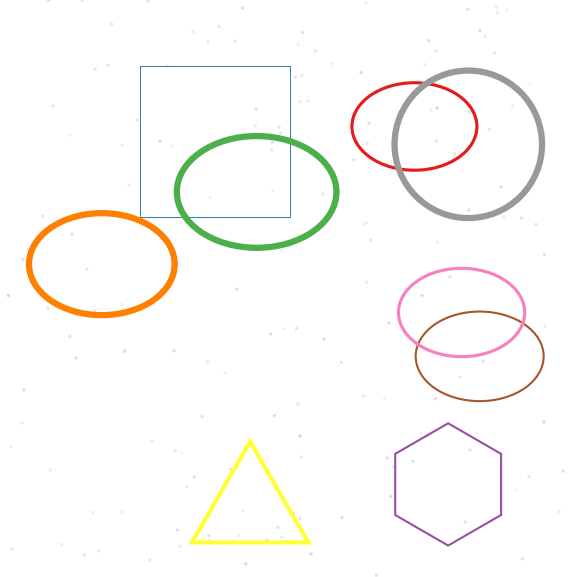[{"shape": "oval", "thickness": 1.5, "radius": 0.54, "center": [0.718, 0.78]}, {"shape": "square", "thickness": 0.5, "radius": 0.65, "center": [0.373, 0.754]}, {"shape": "oval", "thickness": 3, "radius": 0.69, "center": [0.444, 0.667]}, {"shape": "hexagon", "thickness": 1, "radius": 0.53, "center": [0.776, 0.16]}, {"shape": "oval", "thickness": 3, "radius": 0.63, "center": [0.176, 0.542]}, {"shape": "triangle", "thickness": 2, "radius": 0.58, "center": [0.433, 0.118]}, {"shape": "oval", "thickness": 1, "radius": 0.55, "center": [0.831, 0.382]}, {"shape": "oval", "thickness": 1.5, "radius": 0.55, "center": [0.799, 0.458]}, {"shape": "circle", "thickness": 3, "radius": 0.64, "center": [0.811, 0.749]}]